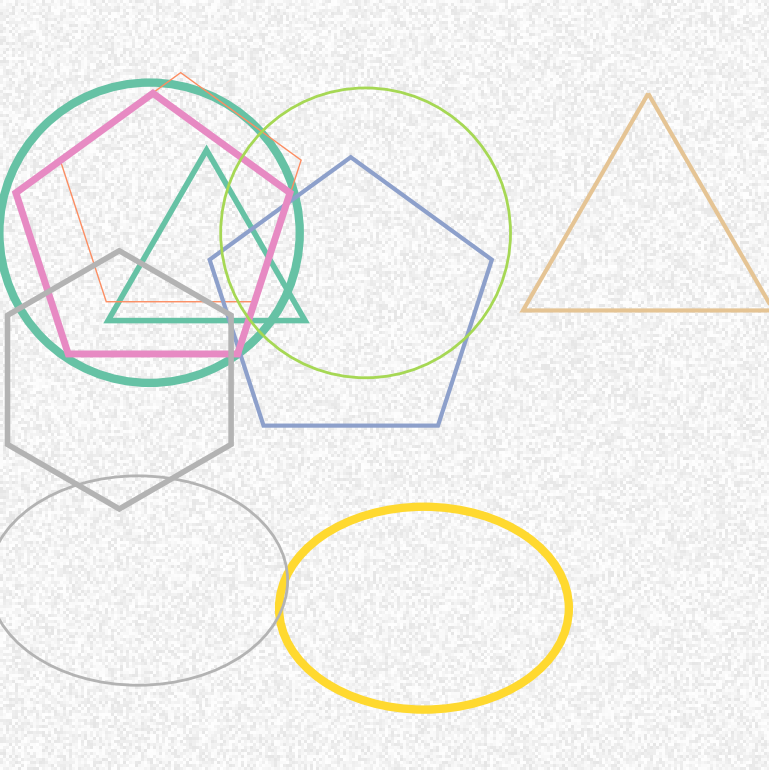[{"shape": "triangle", "thickness": 2, "radius": 0.74, "center": [0.268, 0.658]}, {"shape": "circle", "thickness": 3, "radius": 0.98, "center": [0.194, 0.698]}, {"shape": "pentagon", "thickness": 0.5, "radius": 0.82, "center": [0.235, 0.741]}, {"shape": "pentagon", "thickness": 1.5, "radius": 0.96, "center": [0.456, 0.603]}, {"shape": "pentagon", "thickness": 2.5, "radius": 0.94, "center": [0.199, 0.692]}, {"shape": "circle", "thickness": 1, "radius": 0.94, "center": [0.475, 0.698]}, {"shape": "oval", "thickness": 3, "radius": 0.94, "center": [0.551, 0.21]}, {"shape": "triangle", "thickness": 1.5, "radius": 0.94, "center": [0.842, 0.691]}, {"shape": "oval", "thickness": 1, "radius": 0.97, "center": [0.179, 0.246]}, {"shape": "hexagon", "thickness": 2, "radius": 0.84, "center": [0.155, 0.507]}]